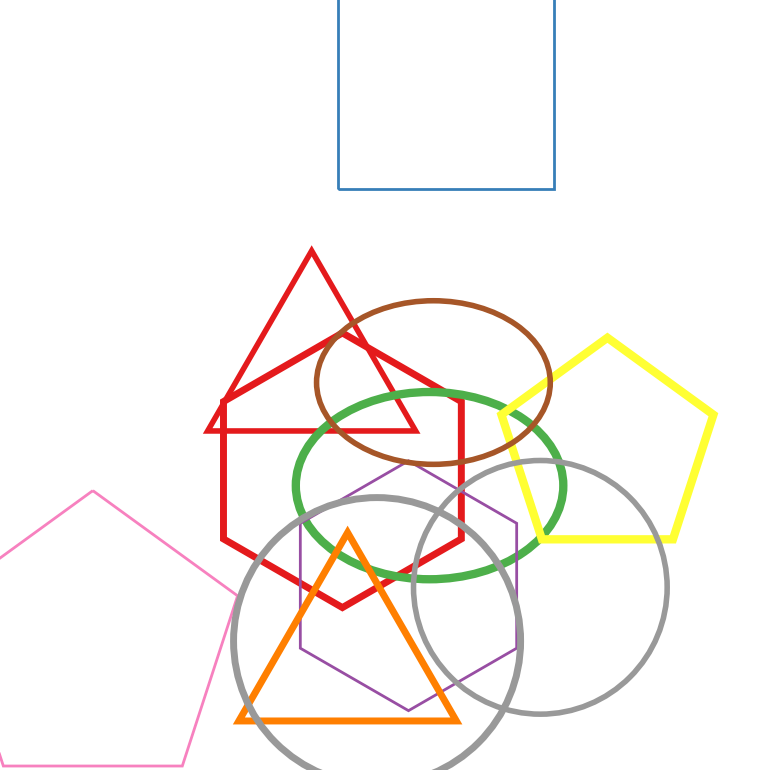[{"shape": "triangle", "thickness": 2, "radius": 0.78, "center": [0.405, 0.518]}, {"shape": "hexagon", "thickness": 2.5, "radius": 0.89, "center": [0.445, 0.389]}, {"shape": "square", "thickness": 1, "radius": 0.7, "center": [0.579, 0.894]}, {"shape": "oval", "thickness": 3, "radius": 0.87, "center": [0.558, 0.369]}, {"shape": "hexagon", "thickness": 1, "radius": 0.81, "center": [0.531, 0.239]}, {"shape": "triangle", "thickness": 2.5, "radius": 0.82, "center": [0.451, 0.145]}, {"shape": "pentagon", "thickness": 3, "radius": 0.72, "center": [0.789, 0.417]}, {"shape": "oval", "thickness": 2, "radius": 0.76, "center": [0.563, 0.503]}, {"shape": "pentagon", "thickness": 1, "radius": 0.99, "center": [0.121, 0.165]}, {"shape": "circle", "thickness": 2.5, "radius": 0.93, "center": [0.49, 0.167]}, {"shape": "circle", "thickness": 2, "radius": 0.82, "center": [0.702, 0.237]}]